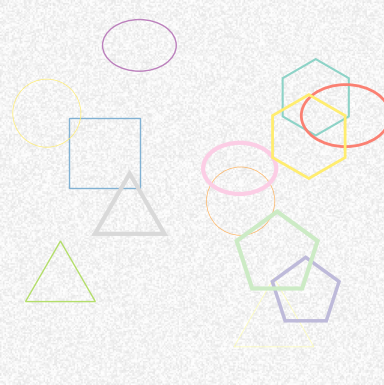[{"shape": "hexagon", "thickness": 1.5, "radius": 0.5, "center": [0.82, 0.747]}, {"shape": "triangle", "thickness": 0.5, "radius": 0.6, "center": [0.712, 0.159]}, {"shape": "pentagon", "thickness": 2.5, "radius": 0.46, "center": [0.794, 0.24]}, {"shape": "oval", "thickness": 2, "radius": 0.58, "center": [0.898, 0.7]}, {"shape": "square", "thickness": 1, "radius": 0.46, "center": [0.271, 0.602]}, {"shape": "circle", "thickness": 0.5, "radius": 0.44, "center": [0.625, 0.478]}, {"shape": "triangle", "thickness": 1, "radius": 0.52, "center": [0.157, 0.269]}, {"shape": "oval", "thickness": 3, "radius": 0.47, "center": [0.623, 0.563]}, {"shape": "triangle", "thickness": 3, "radius": 0.52, "center": [0.337, 0.445]}, {"shape": "oval", "thickness": 1, "radius": 0.48, "center": [0.362, 0.882]}, {"shape": "pentagon", "thickness": 3, "radius": 0.55, "center": [0.72, 0.34]}, {"shape": "hexagon", "thickness": 2, "radius": 0.54, "center": [0.802, 0.645]}, {"shape": "circle", "thickness": 0.5, "radius": 0.44, "center": [0.122, 0.706]}]